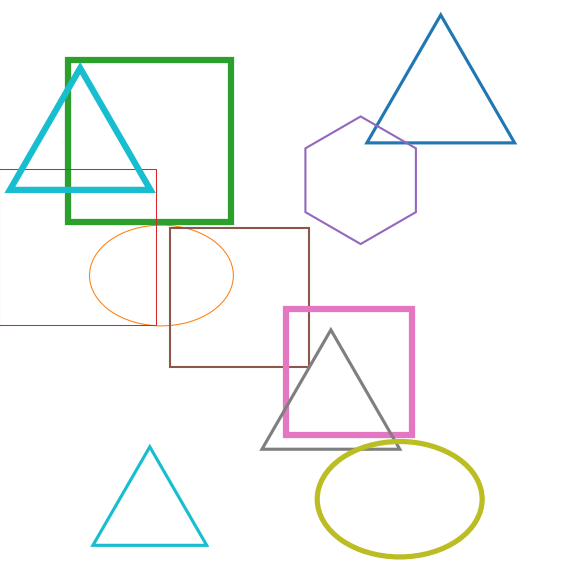[{"shape": "triangle", "thickness": 1.5, "radius": 0.74, "center": [0.763, 0.826]}, {"shape": "oval", "thickness": 0.5, "radius": 0.62, "center": [0.28, 0.522]}, {"shape": "square", "thickness": 3, "radius": 0.7, "center": [0.259, 0.755]}, {"shape": "square", "thickness": 0.5, "radius": 0.68, "center": [0.134, 0.571]}, {"shape": "hexagon", "thickness": 1, "radius": 0.55, "center": [0.625, 0.687]}, {"shape": "square", "thickness": 1, "radius": 0.6, "center": [0.415, 0.484]}, {"shape": "square", "thickness": 3, "radius": 0.55, "center": [0.605, 0.355]}, {"shape": "triangle", "thickness": 1.5, "radius": 0.69, "center": [0.573, 0.29]}, {"shape": "oval", "thickness": 2.5, "radius": 0.71, "center": [0.692, 0.135]}, {"shape": "triangle", "thickness": 3, "radius": 0.7, "center": [0.139, 0.741]}, {"shape": "triangle", "thickness": 1.5, "radius": 0.57, "center": [0.259, 0.112]}]